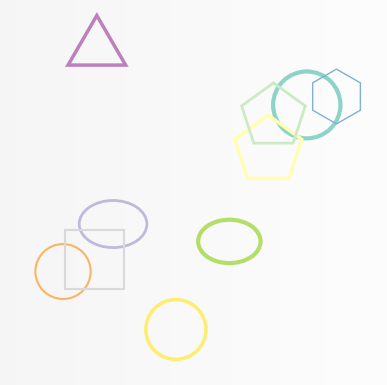[{"shape": "circle", "thickness": 3, "radius": 0.43, "center": [0.792, 0.727]}, {"shape": "pentagon", "thickness": 2.5, "radius": 0.45, "center": [0.692, 0.61]}, {"shape": "oval", "thickness": 2, "radius": 0.44, "center": [0.292, 0.418]}, {"shape": "hexagon", "thickness": 1, "radius": 0.36, "center": [0.868, 0.749]}, {"shape": "circle", "thickness": 1.5, "radius": 0.36, "center": [0.163, 0.295]}, {"shape": "oval", "thickness": 3, "radius": 0.4, "center": [0.592, 0.373]}, {"shape": "square", "thickness": 1.5, "radius": 0.38, "center": [0.243, 0.325]}, {"shape": "triangle", "thickness": 2.5, "radius": 0.43, "center": [0.25, 0.874]}, {"shape": "pentagon", "thickness": 2, "radius": 0.43, "center": [0.706, 0.698]}, {"shape": "circle", "thickness": 2.5, "radius": 0.39, "center": [0.454, 0.144]}]